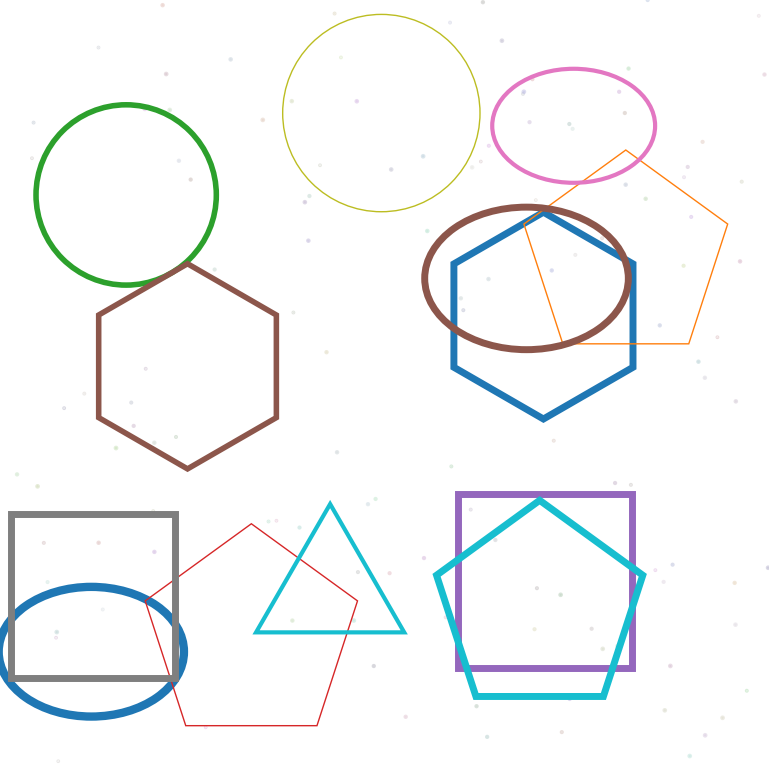[{"shape": "hexagon", "thickness": 2.5, "radius": 0.67, "center": [0.706, 0.59]}, {"shape": "oval", "thickness": 3, "radius": 0.6, "center": [0.119, 0.154]}, {"shape": "pentagon", "thickness": 0.5, "radius": 0.7, "center": [0.813, 0.666]}, {"shape": "circle", "thickness": 2, "radius": 0.59, "center": [0.164, 0.747]}, {"shape": "pentagon", "thickness": 0.5, "radius": 0.72, "center": [0.326, 0.175]}, {"shape": "square", "thickness": 2.5, "radius": 0.56, "center": [0.707, 0.245]}, {"shape": "oval", "thickness": 2.5, "radius": 0.66, "center": [0.684, 0.638]}, {"shape": "hexagon", "thickness": 2, "radius": 0.67, "center": [0.244, 0.524]}, {"shape": "oval", "thickness": 1.5, "radius": 0.53, "center": [0.745, 0.837]}, {"shape": "square", "thickness": 2.5, "radius": 0.53, "center": [0.121, 0.226]}, {"shape": "circle", "thickness": 0.5, "radius": 0.64, "center": [0.495, 0.853]}, {"shape": "triangle", "thickness": 1.5, "radius": 0.56, "center": [0.429, 0.234]}, {"shape": "pentagon", "thickness": 2.5, "radius": 0.7, "center": [0.701, 0.209]}]